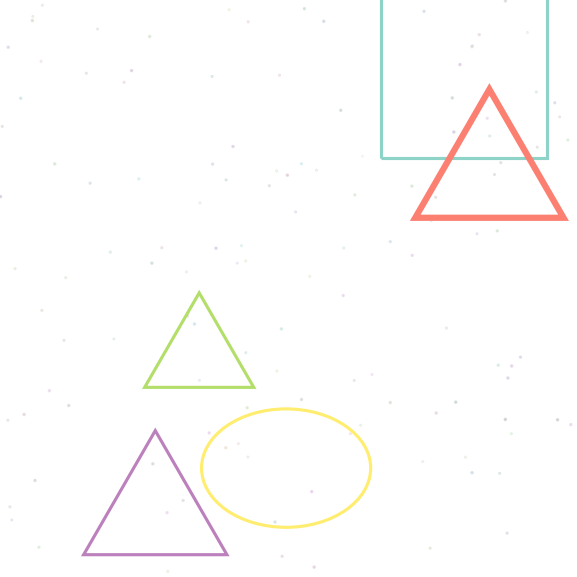[{"shape": "square", "thickness": 1.5, "radius": 0.72, "center": [0.803, 0.87]}, {"shape": "triangle", "thickness": 3, "radius": 0.74, "center": [0.847, 0.696]}, {"shape": "triangle", "thickness": 1.5, "radius": 0.55, "center": [0.345, 0.383]}, {"shape": "triangle", "thickness": 1.5, "radius": 0.72, "center": [0.269, 0.11]}, {"shape": "oval", "thickness": 1.5, "radius": 0.73, "center": [0.495, 0.189]}]